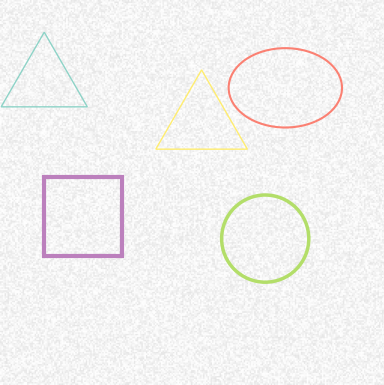[{"shape": "triangle", "thickness": 1, "radius": 0.65, "center": [0.115, 0.787]}, {"shape": "oval", "thickness": 1.5, "radius": 0.74, "center": [0.741, 0.772]}, {"shape": "circle", "thickness": 2.5, "radius": 0.57, "center": [0.689, 0.38]}, {"shape": "square", "thickness": 3, "radius": 0.51, "center": [0.216, 0.437]}, {"shape": "triangle", "thickness": 1, "radius": 0.69, "center": [0.524, 0.681]}]